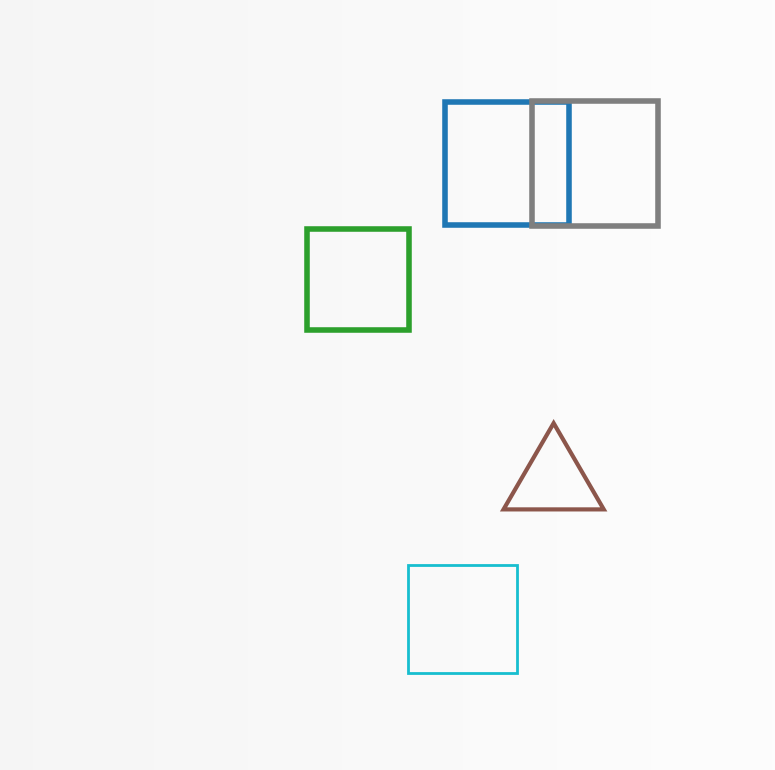[{"shape": "square", "thickness": 2, "radius": 0.4, "center": [0.654, 0.788]}, {"shape": "square", "thickness": 2, "radius": 0.33, "center": [0.462, 0.637]}, {"shape": "triangle", "thickness": 1.5, "radius": 0.37, "center": [0.714, 0.376]}, {"shape": "square", "thickness": 2, "radius": 0.4, "center": [0.768, 0.788]}, {"shape": "square", "thickness": 1, "radius": 0.35, "center": [0.596, 0.196]}]